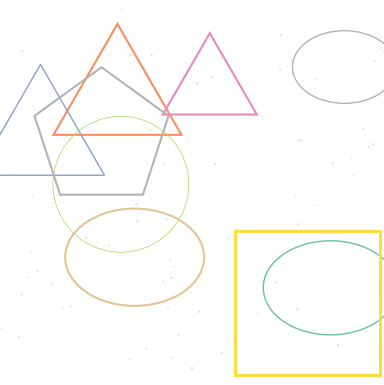[{"shape": "oval", "thickness": 1, "radius": 0.87, "center": [0.858, 0.252]}, {"shape": "triangle", "thickness": 1.5, "radius": 0.96, "center": [0.305, 0.746]}, {"shape": "triangle", "thickness": 1, "radius": 0.96, "center": [0.105, 0.641]}, {"shape": "triangle", "thickness": 1.5, "radius": 0.7, "center": [0.545, 0.773]}, {"shape": "circle", "thickness": 0.5, "radius": 0.88, "center": [0.314, 0.521]}, {"shape": "square", "thickness": 2, "radius": 0.94, "center": [0.799, 0.213]}, {"shape": "oval", "thickness": 1.5, "radius": 0.9, "center": [0.35, 0.332]}, {"shape": "pentagon", "thickness": 1.5, "radius": 0.91, "center": [0.264, 0.642]}, {"shape": "oval", "thickness": 1, "radius": 0.67, "center": [0.894, 0.826]}]